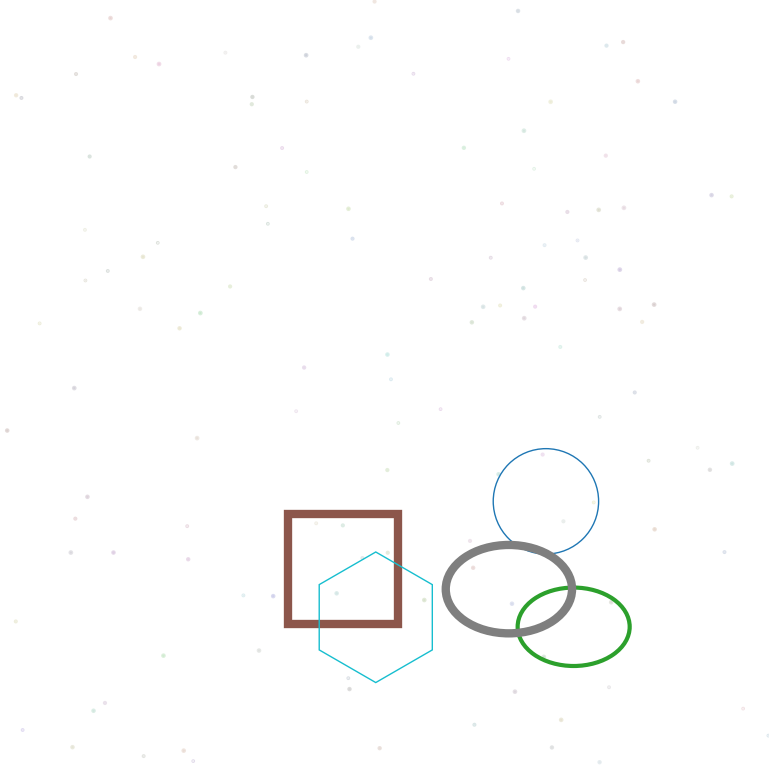[{"shape": "circle", "thickness": 0.5, "radius": 0.34, "center": [0.709, 0.349]}, {"shape": "oval", "thickness": 1.5, "radius": 0.36, "center": [0.745, 0.186]}, {"shape": "square", "thickness": 3, "radius": 0.36, "center": [0.446, 0.261]}, {"shape": "oval", "thickness": 3, "radius": 0.41, "center": [0.661, 0.235]}, {"shape": "hexagon", "thickness": 0.5, "radius": 0.42, "center": [0.488, 0.198]}]